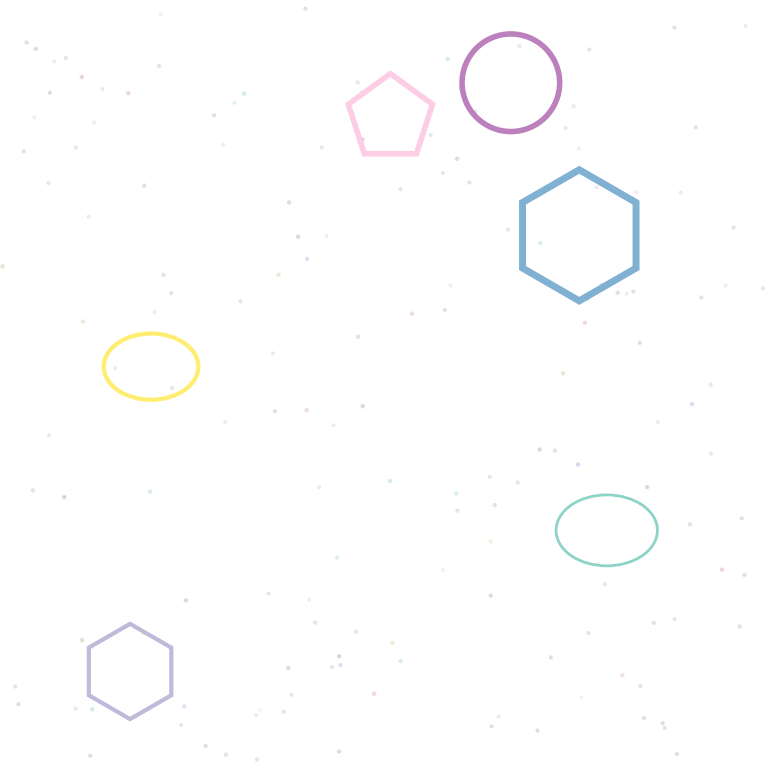[{"shape": "oval", "thickness": 1, "radius": 0.33, "center": [0.788, 0.311]}, {"shape": "hexagon", "thickness": 1.5, "radius": 0.31, "center": [0.169, 0.128]}, {"shape": "hexagon", "thickness": 2.5, "radius": 0.43, "center": [0.752, 0.694]}, {"shape": "pentagon", "thickness": 2, "radius": 0.29, "center": [0.507, 0.847]}, {"shape": "circle", "thickness": 2, "radius": 0.32, "center": [0.663, 0.893]}, {"shape": "oval", "thickness": 1.5, "radius": 0.31, "center": [0.196, 0.524]}]